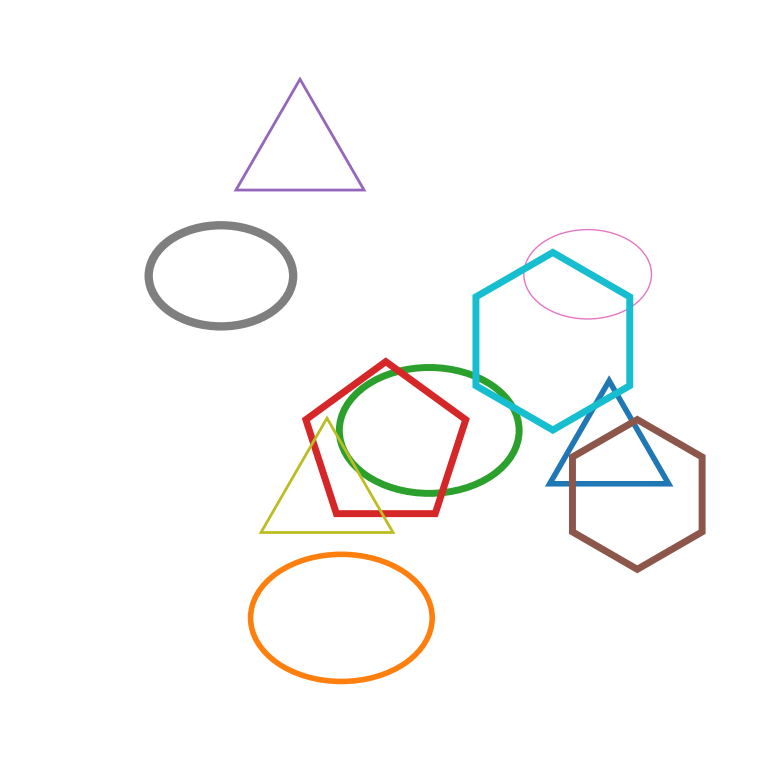[{"shape": "triangle", "thickness": 2, "radius": 0.45, "center": [0.791, 0.416]}, {"shape": "oval", "thickness": 2, "radius": 0.59, "center": [0.443, 0.198]}, {"shape": "oval", "thickness": 2.5, "radius": 0.58, "center": [0.557, 0.441]}, {"shape": "pentagon", "thickness": 2.5, "radius": 0.55, "center": [0.501, 0.421]}, {"shape": "triangle", "thickness": 1, "radius": 0.48, "center": [0.39, 0.801]}, {"shape": "hexagon", "thickness": 2.5, "radius": 0.49, "center": [0.828, 0.358]}, {"shape": "oval", "thickness": 0.5, "radius": 0.41, "center": [0.763, 0.644]}, {"shape": "oval", "thickness": 3, "radius": 0.47, "center": [0.287, 0.642]}, {"shape": "triangle", "thickness": 1, "radius": 0.49, "center": [0.425, 0.358]}, {"shape": "hexagon", "thickness": 2.5, "radius": 0.58, "center": [0.718, 0.557]}]